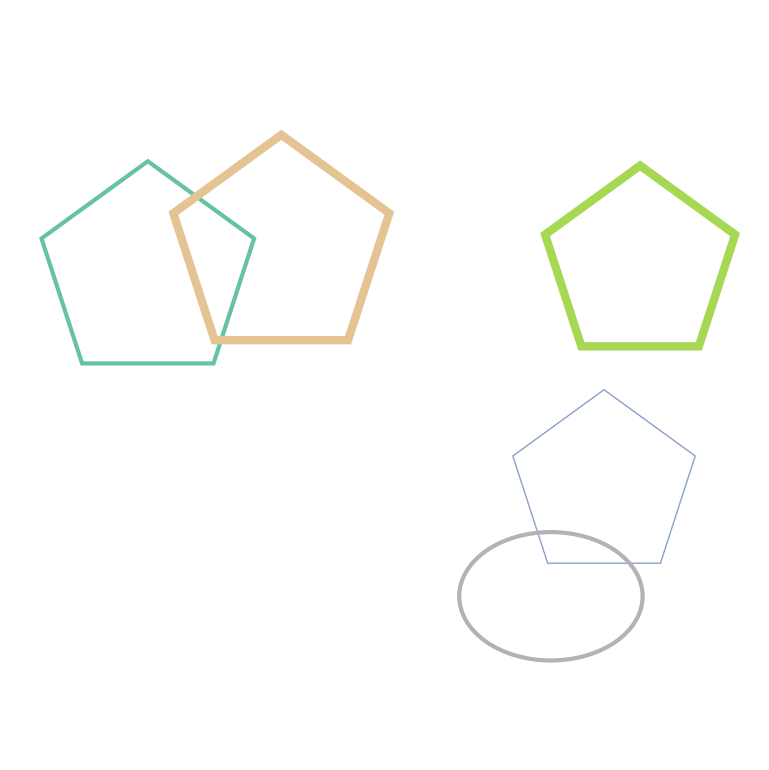[{"shape": "pentagon", "thickness": 1.5, "radius": 0.73, "center": [0.192, 0.645]}, {"shape": "pentagon", "thickness": 0.5, "radius": 0.62, "center": [0.784, 0.369]}, {"shape": "pentagon", "thickness": 3, "radius": 0.65, "center": [0.831, 0.655]}, {"shape": "pentagon", "thickness": 3, "radius": 0.74, "center": [0.365, 0.677]}, {"shape": "oval", "thickness": 1.5, "radius": 0.6, "center": [0.715, 0.226]}]